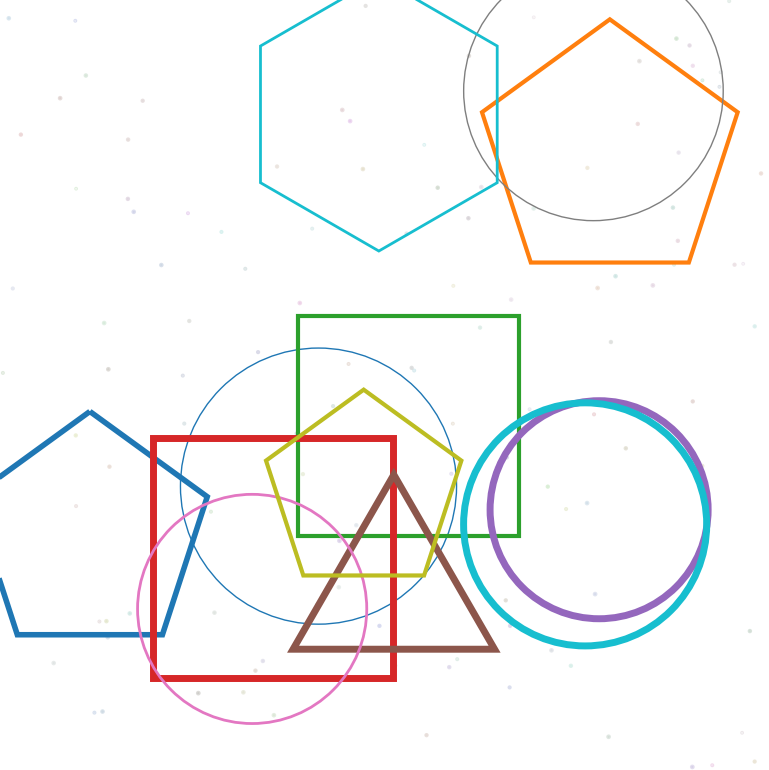[{"shape": "pentagon", "thickness": 2, "radius": 0.8, "center": [0.117, 0.305]}, {"shape": "circle", "thickness": 0.5, "radius": 0.9, "center": [0.414, 0.369]}, {"shape": "pentagon", "thickness": 1.5, "radius": 0.87, "center": [0.792, 0.8]}, {"shape": "square", "thickness": 1.5, "radius": 0.72, "center": [0.531, 0.447]}, {"shape": "square", "thickness": 2.5, "radius": 0.78, "center": [0.355, 0.275]}, {"shape": "circle", "thickness": 2.5, "radius": 0.71, "center": [0.778, 0.338]}, {"shape": "triangle", "thickness": 2.5, "radius": 0.76, "center": [0.511, 0.232]}, {"shape": "circle", "thickness": 1, "radius": 0.74, "center": [0.327, 0.209]}, {"shape": "circle", "thickness": 0.5, "radius": 0.84, "center": [0.771, 0.882]}, {"shape": "pentagon", "thickness": 1.5, "radius": 0.67, "center": [0.472, 0.361]}, {"shape": "circle", "thickness": 2.5, "radius": 0.79, "center": [0.76, 0.319]}, {"shape": "hexagon", "thickness": 1, "radius": 0.89, "center": [0.492, 0.851]}]